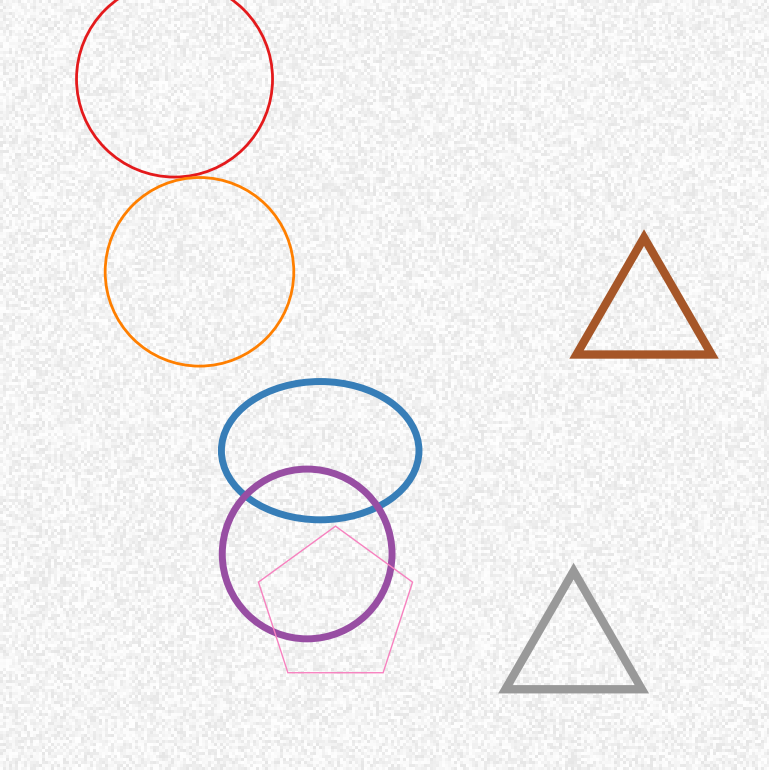[{"shape": "circle", "thickness": 1, "radius": 0.64, "center": [0.227, 0.897]}, {"shape": "oval", "thickness": 2.5, "radius": 0.64, "center": [0.416, 0.415]}, {"shape": "circle", "thickness": 2.5, "radius": 0.55, "center": [0.399, 0.281]}, {"shape": "circle", "thickness": 1, "radius": 0.61, "center": [0.259, 0.647]}, {"shape": "triangle", "thickness": 3, "radius": 0.51, "center": [0.836, 0.59]}, {"shape": "pentagon", "thickness": 0.5, "radius": 0.53, "center": [0.436, 0.211]}, {"shape": "triangle", "thickness": 3, "radius": 0.51, "center": [0.745, 0.156]}]